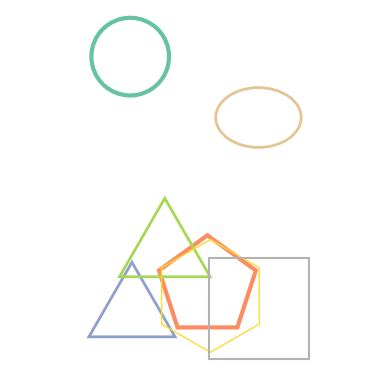[{"shape": "circle", "thickness": 3, "radius": 0.5, "center": [0.338, 0.853]}, {"shape": "pentagon", "thickness": 3, "radius": 0.66, "center": [0.539, 0.257]}, {"shape": "triangle", "thickness": 2, "radius": 0.65, "center": [0.343, 0.19]}, {"shape": "triangle", "thickness": 2, "radius": 0.68, "center": [0.428, 0.349]}, {"shape": "hexagon", "thickness": 1, "radius": 0.73, "center": [0.547, 0.231]}, {"shape": "oval", "thickness": 2, "radius": 0.55, "center": [0.671, 0.695]}, {"shape": "square", "thickness": 1.5, "radius": 0.65, "center": [0.673, 0.199]}]